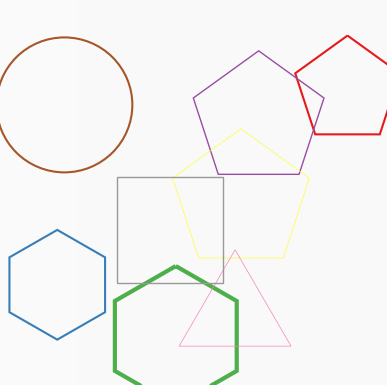[{"shape": "pentagon", "thickness": 1.5, "radius": 0.71, "center": [0.897, 0.766]}, {"shape": "hexagon", "thickness": 1.5, "radius": 0.71, "center": [0.148, 0.26]}, {"shape": "hexagon", "thickness": 3, "radius": 0.91, "center": [0.454, 0.127]}, {"shape": "pentagon", "thickness": 1, "radius": 0.89, "center": [0.668, 0.691]}, {"shape": "pentagon", "thickness": 0.5, "radius": 0.93, "center": [0.622, 0.48]}, {"shape": "circle", "thickness": 1.5, "radius": 0.88, "center": [0.166, 0.728]}, {"shape": "triangle", "thickness": 0.5, "radius": 0.83, "center": [0.607, 0.184]}, {"shape": "square", "thickness": 1, "radius": 0.69, "center": [0.439, 0.403]}]